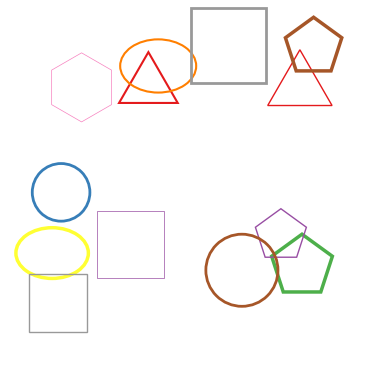[{"shape": "triangle", "thickness": 1, "radius": 0.48, "center": [0.779, 0.774]}, {"shape": "triangle", "thickness": 1.5, "radius": 0.44, "center": [0.385, 0.777]}, {"shape": "circle", "thickness": 2, "radius": 0.37, "center": [0.159, 0.5]}, {"shape": "pentagon", "thickness": 2.5, "radius": 0.41, "center": [0.784, 0.309]}, {"shape": "square", "thickness": 0.5, "radius": 0.44, "center": [0.338, 0.366]}, {"shape": "pentagon", "thickness": 1, "radius": 0.35, "center": [0.73, 0.388]}, {"shape": "oval", "thickness": 1.5, "radius": 0.49, "center": [0.411, 0.829]}, {"shape": "oval", "thickness": 2.5, "radius": 0.47, "center": [0.135, 0.343]}, {"shape": "pentagon", "thickness": 2.5, "radius": 0.38, "center": [0.815, 0.878]}, {"shape": "circle", "thickness": 2, "radius": 0.47, "center": [0.628, 0.298]}, {"shape": "hexagon", "thickness": 0.5, "radius": 0.45, "center": [0.212, 0.773]}, {"shape": "square", "thickness": 2, "radius": 0.49, "center": [0.594, 0.882]}, {"shape": "square", "thickness": 1, "radius": 0.38, "center": [0.151, 0.214]}]